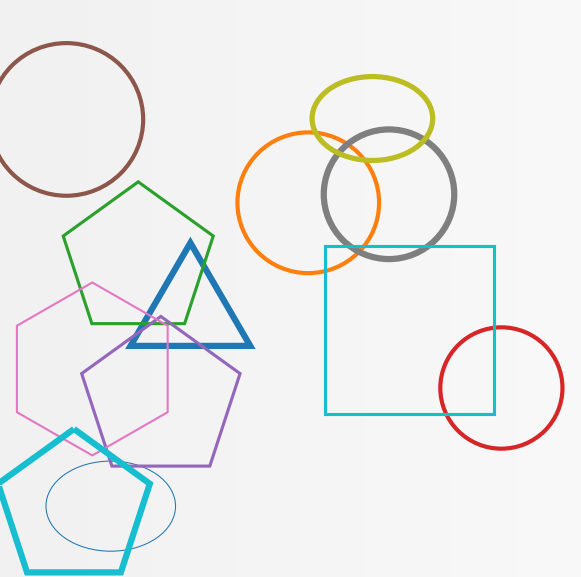[{"shape": "triangle", "thickness": 3, "radius": 0.59, "center": [0.328, 0.46]}, {"shape": "oval", "thickness": 0.5, "radius": 0.56, "center": [0.191, 0.123]}, {"shape": "circle", "thickness": 2, "radius": 0.61, "center": [0.53, 0.648]}, {"shape": "pentagon", "thickness": 1.5, "radius": 0.68, "center": [0.238, 0.549]}, {"shape": "circle", "thickness": 2, "radius": 0.53, "center": [0.863, 0.327]}, {"shape": "pentagon", "thickness": 1.5, "radius": 0.72, "center": [0.277, 0.308]}, {"shape": "circle", "thickness": 2, "radius": 0.66, "center": [0.114, 0.792]}, {"shape": "hexagon", "thickness": 1, "radius": 0.75, "center": [0.159, 0.36]}, {"shape": "circle", "thickness": 3, "radius": 0.56, "center": [0.669, 0.663]}, {"shape": "oval", "thickness": 2.5, "radius": 0.52, "center": [0.641, 0.794]}, {"shape": "pentagon", "thickness": 3, "radius": 0.69, "center": [0.127, 0.119]}, {"shape": "square", "thickness": 1.5, "radius": 0.73, "center": [0.705, 0.428]}]